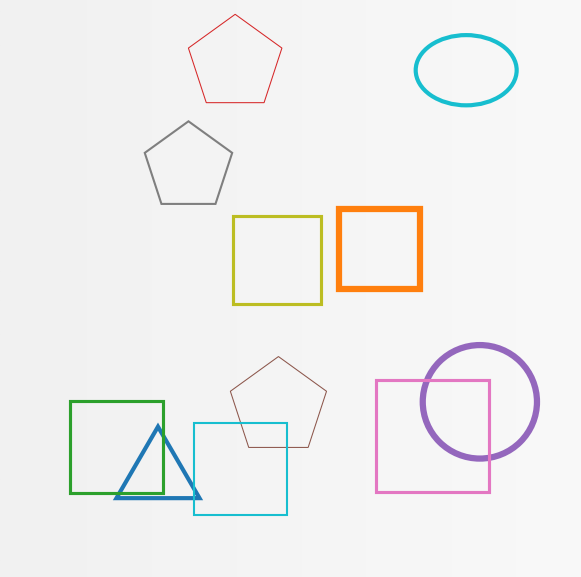[{"shape": "triangle", "thickness": 2, "radius": 0.41, "center": [0.272, 0.178]}, {"shape": "square", "thickness": 3, "radius": 0.35, "center": [0.653, 0.568]}, {"shape": "square", "thickness": 1.5, "radius": 0.4, "center": [0.201, 0.226]}, {"shape": "pentagon", "thickness": 0.5, "radius": 0.42, "center": [0.405, 0.89]}, {"shape": "circle", "thickness": 3, "radius": 0.49, "center": [0.826, 0.303]}, {"shape": "pentagon", "thickness": 0.5, "radius": 0.43, "center": [0.479, 0.295]}, {"shape": "square", "thickness": 1.5, "radius": 0.48, "center": [0.744, 0.244]}, {"shape": "pentagon", "thickness": 1, "radius": 0.4, "center": [0.324, 0.71]}, {"shape": "square", "thickness": 1.5, "radius": 0.38, "center": [0.477, 0.549]}, {"shape": "square", "thickness": 1, "radius": 0.4, "center": [0.413, 0.187]}, {"shape": "oval", "thickness": 2, "radius": 0.43, "center": [0.802, 0.878]}]